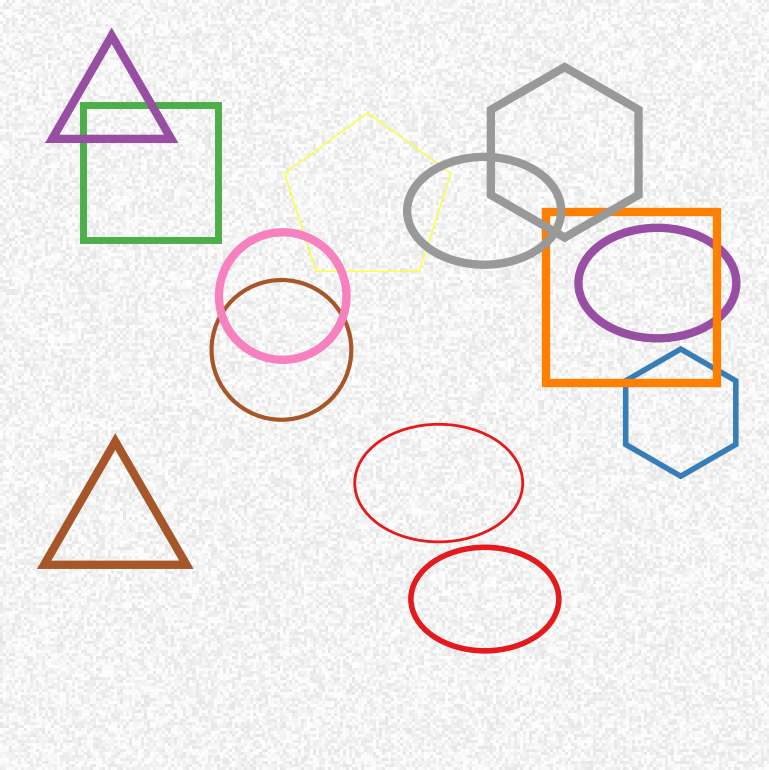[{"shape": "oval", "thickness": 2, "radius": 0.48, "center": [0.63, 0.222]}, {"shape": "oval", "thickness": 1, "radius": 0.55, "center": [0.57, 0.373]}, {"shape": "hexagon", "thickness": 2, "radius": 0.41, "center": [0.884, 0.464]}, {"shape": "square", "thickness": 2.5, "radius": 0.44, "center": [0.195, 0.776]}, {"shape": "oval", "thickness": 3, "radius": 0.51, "center": [0.854, 0.632]}, {"shape": "triangle", "thickness": 3, "radius": 0.45, "center": [0.145, 0.864]}, {"shape": "square", "thickness": 3, "radius": 0.56, "center": [0.821, 0.613]}, {"shape": "pentagon", "thickness": 0.5, "radius": 0.57, "center": [0.478, 0.74]}, {"shape": "triangle", "thickness": 3, "radius": 0.53, "center": [0.15, 0.32]}, {"shape": "circle", "thickness": 1.5, "radius": 0.45, "center": [0.366, 0.546]}, {"shape": "circle", "thickness": 3, "radius": 0.41, "center": [0.367, 0.616]}, {"shape": "hexagon", "thickness": 3, "radius": 0.55, "center": [0.733, 0.802]}, {"shape": "oval", "thickness": 3, "radius": 0.5, "center": [0.629, 0.726]}]